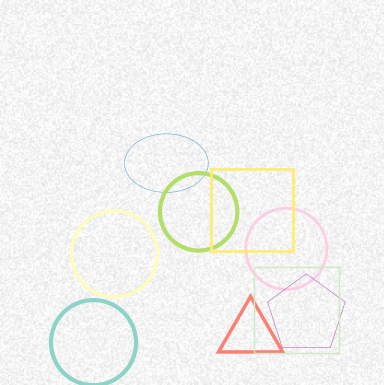[{"shape": "circle", "thickness": 3, "radius": 0.55, "center": [0.243, 0.11]}, {"shape": "circle", "thickness": 2, "radius": 0.56, "center": [0.297, 0.34]}, {"shape": "triangle", "thickness": 2.5, "radius": 0.48, "center": [0.651, 0.134]}, {"shape": "oval", "thickness": 0.5, "radius": 0.54, "center": [0.432, 0.576]}, {"shape": "circle", "thickness": 3, "radius": 0.5, "center": [0.516, 0.45]}, {"shape": "circle", "thickness": 2, "radius": 0.53, "center": [0.744, 0.354]}, {"shape": "pentagon", "thickness": 0.5, "radius": 0.53, "center": [0.796, 0.183]}, {"shape": "square", "thickness": 1, "radius": 0.55, "center": [0.77, 0.195]}, {"shape": "square", "thickness": 2, "radius": 0.54, "center": [0.655, 0.454]}]